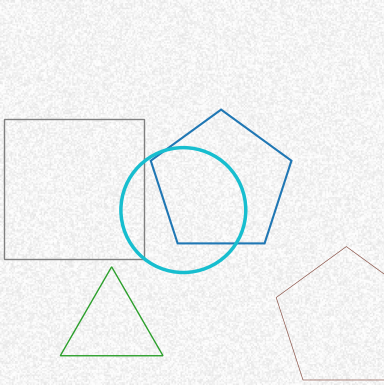[{"shape": "pentagon", "thickness": 1.5, "radius": 0.96, "center": [0.574, 0.523]}, {"shape": "triangle", "thickness": 1, "radius": 0.77, "center": [0.29, 0.153]}, {"shape": "pentagon", "thickness": 0.5, "radius": 0.96, "center": [0.9, 0.168]}, {"shape": "square", "thickness": 1, "radius": 0.91, "center": [0.192, 0.51]}, {"shape": "circle", "thickness": 2.5, "radius": 0.81, "center": [0.476, 0.454]}]